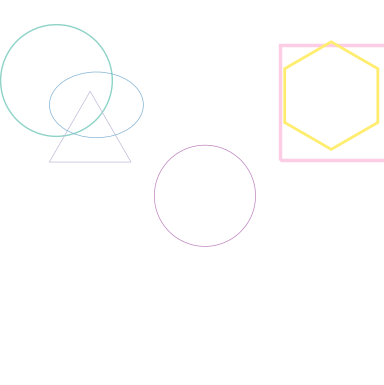[{"shape": "circle", "thickness": 1, "radius": 0.73, "center": [0.147, 0.791]}, {"shape": "triangle", "thickness": 0.5, "radius": 0.61, "center": [0.234, 0.64]}, {"shape": "oval", "thickness": 0.5, "radius": 0.61, "center": [0.25, 0.728]}, {"shape": "square", "thickness": 2.5, "radius": 0.75, "center": [0.878, 0.734]}, {"shape": "circle", "thickness": 0.5, "radius": 0.66, "center": [0.532, 0.491]}, {"shape": "hexagon", "thickness": 2, "radius": 0.7, "center": [0.86, 0.752]}]